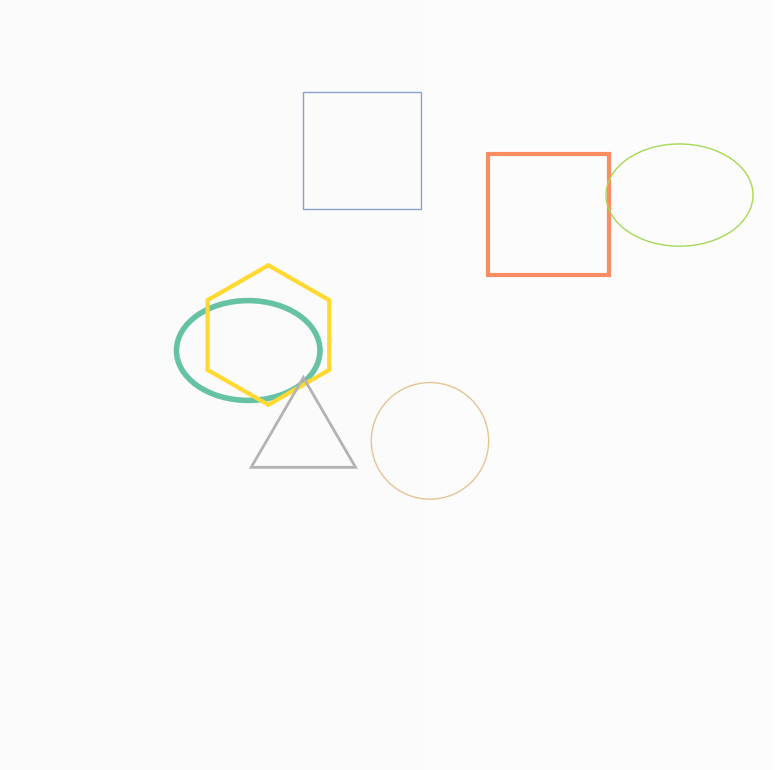[{"shape": "oval", "thickness": 2, "radius": 0.46, "center": [0.32, 0.545]}, {"shape": "square", "thickness": 1.5, "radius": 0.39, "center": [0.707, 0.721]}, {"shape": "square", "thickness": 0.5, "radius": 0.38, "center": [0.467, 0.804]}, {"shape": "oval", "thickness": 0.5, "radius": 0.47, "center": [0.877, 0.747]}, {"shape": "hexagon", "thickness": 1.5, "radius": 0.45, "center": [0.346, 0.565]}, {"shape": "circle", "thickness": 0.5, "radius": 0.38, "center": [0.555, 0.427]}, {"shape": "triangle", "thickness": 1, "radius": 0.39, "center": [0.391, 0.432]}]